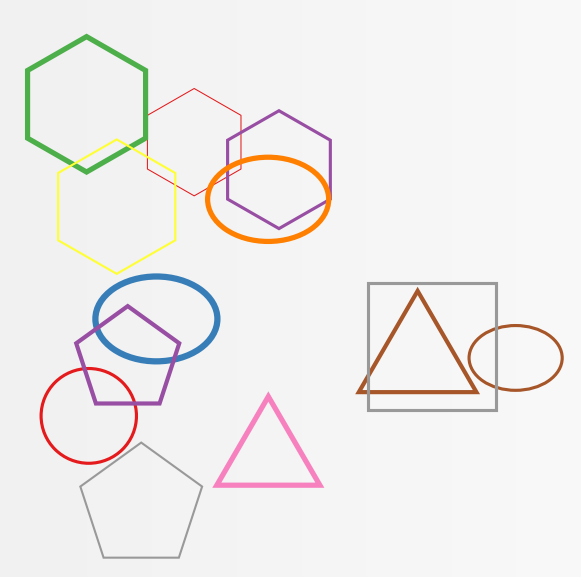[{"shape": "hexagon", "thickness": 0.5, "radius": 0.46, "center": [0.334, 0.753]}, {"shape": "circle", "thickness": 1.5, "radius": 0.41, "center": [0.153, 0.279]}, {"shape": "oval", "thickness": 3, "radius": 0.52, "center": [0.269, 0.447]}, {"shape": "hexagon", "thickness": 2.5, "radius": 0.59, "center": [0.149, 0.819]}, {"shape": "hexagon", "thickness": 1.5, "radius": 0.51, "center": [0.48, 0.705]}, {"shape": "pentagon", "thickness": 2, "radius": 0.47, "center": [0.22, 0.376]}, {"shape": "oval", "thickness": 2.5, "radius": 0.52, "center": [0.461, 0.654]}, {"shape": "hexagon", "thickness": 1, "radius": 0.58, "center": [0.201, 0.641]}, {"shape": "triangle", "thickness": 2, "radius": 0.58, "center": [0.718, 0.379]}, {"shape": "oval", "thickness": 1.5, "radius": 0.4, "center": [0.887, 0.379]}, {"shape": "triangle", "thickness": 2.5, "radius": 0.51, "center": [0.462, 0.21]}, {"shape": "square", "thickness": 1.5, "radius": 0.55, "center": [0.743, 0.399]}, {"shape": "pentagon", "thickness": 1, "radius": 0.55, "center": [0.243, 0.123]}]